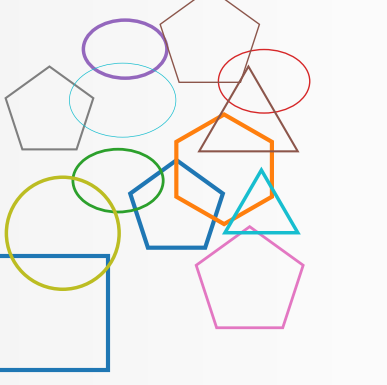[{"shape": "square", "thickness": 3, "radius": 0.74, "center": [0.131, 0.187]}, {"shape": "pentagon", "thickness": 3, "radius": 0.63, "center": [0.456, 0.458]}, {"shape": "hexagon", "thickness": 3, "radius": 0.71, "center": [0.578, 0.56]}, {"shape": "oval", "thickness": 2, "radius": 0.58, "center": [0.305, 0.531]}, {"shape": "oval", "thickness": 1, "radius": 0.59, "center": [0.681, 0.789]}, {"shape": "oval", "thickness": 2.5, "radius": 0.54, "center": [0.323, 0.872]}, {"shape": "triangle", "thickness": 1.5, "radius": 0.73, "center": [0.641, 0.68]}, {"shape": "pentagon", "thickness": 1, "radius": 0.67, "center": [0.541, 0.895]}, {"shape": "pentagon", "thickness": 2, "radius": 0.73, "center": [0.644, 0.266]}, {"shape": "pentagon", "thickness": 1.5, "radius": 0.59, "center": [0.128, 0.708]}, {"shape": "circle", "thickness": 2.5, "radius": 0.73, "center": [0.162, 0.394]}, {"shape": "oval", "thickness": 0.5, "radius": 0.69, "center": [0.316, 0.74]}, {"shape": "triangle", "thickness": 2.5, "radius": 0.54, "center": [0.675, 0.45]}]